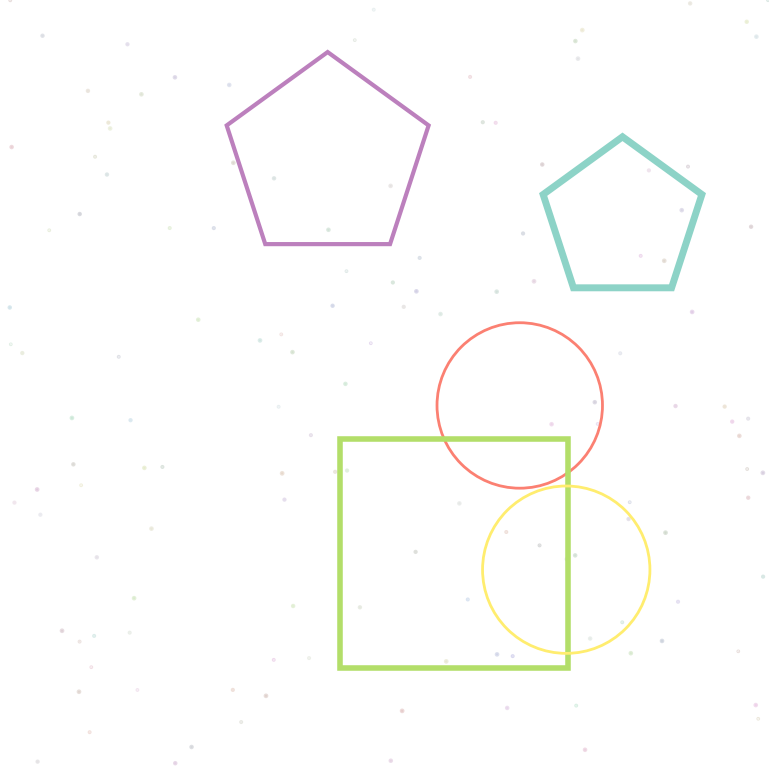[{"shape": "pentagon", "thickness": 2.5, "radius": 0.54, "center": [0.808, 0.714]}, {"shape": "circle", "thickness": 1, "radius": 0.54, "center": [0.675, 0.473]}, {"shape": "square", "thickness": 2, "radius": 0.74, "center": [0.589, 0.281]}, {"shape": "pentagon", "thickness": 1.5, "radius": 0.69, "center": [0.426, 0.795]}, {"shape": "circle", "thickness": 1, "radius": 0.54, "center": [0.735, 0.26]}]